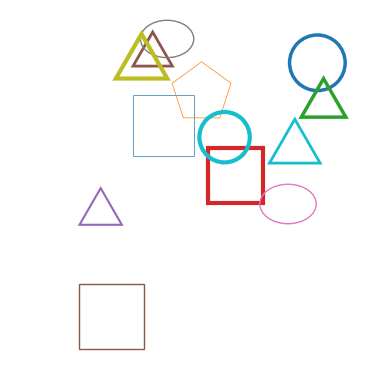[{"shape": "circle", "thickness": 2.5, "radius": 0.36, "center": [0.824, 0.837]}, {"shape": "square", "thickness": 0.5, "radius": 0.39, "center": [0.424, 0.673]}, {"shape": "pentagon", "thickness": 0.5, "radius": 0.4, "center": [0.524, 0.759]}, {"shape": "triangle", "thickness": 2.5, "radius": 0.33, "center": [0.84, 0.729]}, {"shape": "square", "thickness": 3, "radius": 0.35, "center": [0.612, 0.544]}, {"shape": "triangle", "thickness": 1.5, "radius": 0.32, "center": [0.261, 0.448]}, {"shape": "triangle", "thickness": 2, "radius": 0.29, "center": [0.397, 0.858]}, {"shape": "square", "thickness": 1, "radius": 0.42, "center": [0.29, 0.179]}, {"shape": "oval", "thickness": 1, "radius": 0.37, "center": [0.748, 0.47]}, {"shape": "oval", "thickness": 1, "radius": 0.35, "center": [0.434, 0.899]}, {"shape": "triangle", "thickness": 3, "radius": 0.39, "center": [0.368, 0.835]}, {"shape": "triangle", "thickness": 2, "radius": 0.38, "center": [0.766, 0.614]}, {"shape": "circle", "thickness": 3, "radius": 0.33, "center": [0.583, 0.644]}]